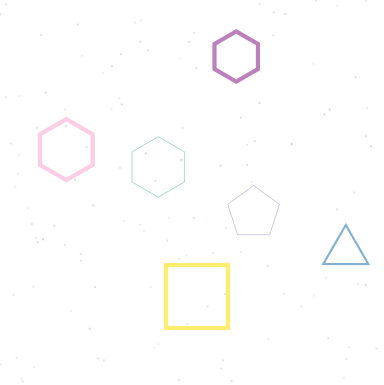[{"shape": "hexagon", "thickness": 0.5, "radius": 0.39, "center": [0.411, 0.566]}, {"shape": "pentagon", "thickness": 0.5, "radius": 0.35, "center": [0.659, 0.447]}, {"shape": "triangle", "thickness": 1.5, "radius": 0.34, "center": [0.898, 0.348]}, {"shape": "hexagon", "thickness": 3, "radius": 0.4, "center": [0.172, 0.611]}, {"shape": "hexagon", "thickness": 3, "radius": 0.33, "center": [0.614, 0.853]}, {"shape": "square", "thickness": 3, "radius": 0.41, "center": [0.512, 0.229]}]